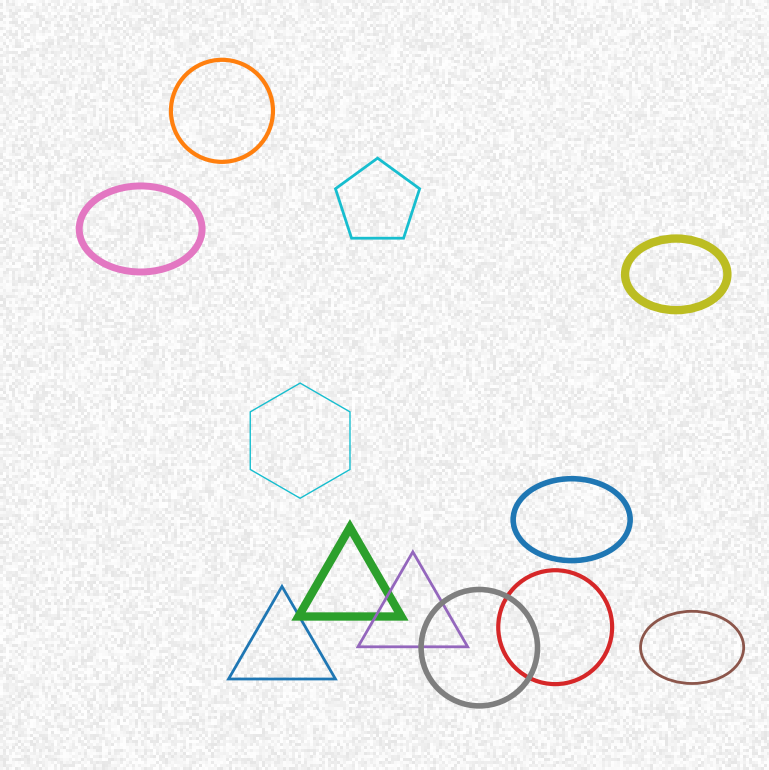[{"shape": "triangle", "thickness": 1, "radius": 0.4, "center": [0.366, 0.158]}, {"shape": "oval", "thickness": 2, "radius": 0.38, "center": [0.742, 0.325]}, {"shape": "circle", "thickness": 1.5, "radius": 0.33, "center": [0.288, 0.856]}, {"shape": "triangle", "thickness": 3, "radius": 0.39, "center": [0.454, 0.238]}, {"shape": "circle", "thickness": 1.5, "radius": 0.37, "center": [0.721, 0.185]}, {"shape": "triangle", "thickness": 1, "radius": 0.41, "center": [0.536, 0.201]}, {"shape": "oval", "thickness": 1, "radius": 0.33, "center": [0.899, 0.159]}, {"shape": "oval", "thickness": 2.5, "radius": 0.4, "center": [0.183, 0.703]}, {"shape": "circle", "thickness": 2, "radius": 0.38, "center": [0.622, 0.159]}, {"shape": "oval", "thickness": 3, "radius": 0.33, "center": [0.878, 0.644]}, {"shape": "pentagon", "thickness": 1, "radius": 0.29, "center": [0.49, 0.737]}, {"shape": "hexagon", "thickness": 0.5, "radius": 0.37, "center": [0.39, 0.428]}]